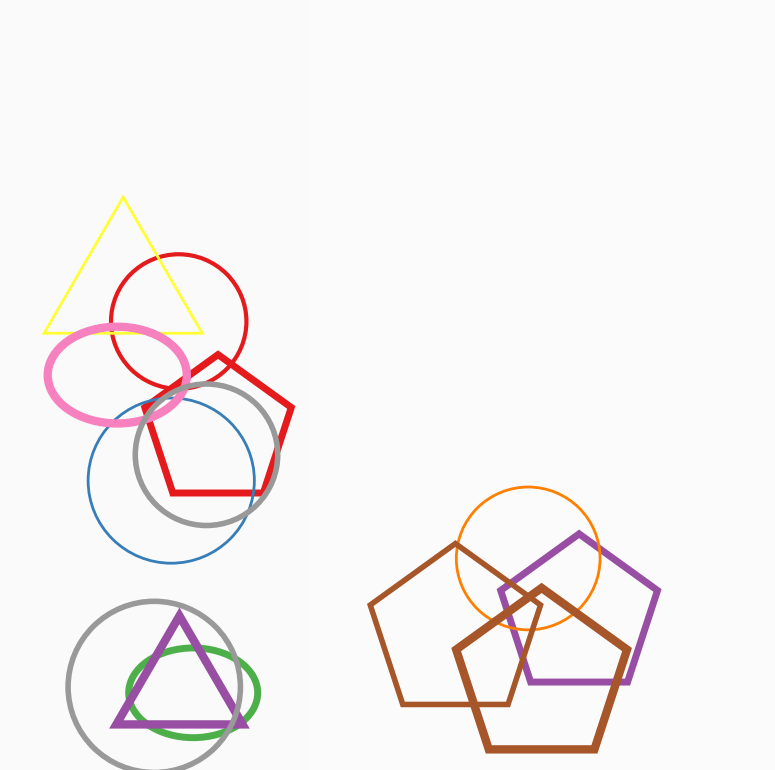[{"shape": "circle", "thickness": 1.5, "radius": 0.44, "center": [0.231, 0.582]}, {"shape": "pentagon", "thickness": 2.5, "radius": 0.5, "center": [0.281, 0.44]}, {"shape": "circle", "thickness": 1, "radius": 0.54, "center": [0.221, 0.376]}, {"shape": "oval", "thickness": 2.5, "radius": 0.42, "center": [0.249, 0.1]}, {"shape": "triangle", "thickness": 3, "radius": 0.47, "center": [0.232, 0.106]}, {"shape": "pentagon", "thickness": 2.5, "radius": 0.53, "center": [0.747, 0.2]}, {"shape": "circle", "thickness": 1, "radius": 0.46, "center": [0.682, 0.275]}, {"shape": "triangle", "thickness": 1, "radius": 0.59, "center": [0.159, 0.626]}, {"shape": "pentagon", "thickness": 3, "radius": 0.58, "center": [0.699, 0.121]}, {"shape": "pentagon", "thickness": 2, "radius": 0.58, "center": [0.588, 0.179]}, {"shape": "oval", "thickness": 3, "radius": 0.45, "center": [0.151, 0.513]}, {"shape": "circle", "thickness": 2, "radius": 0.56, "center": [0.199, 0.108]}, {"shape": "circle", "thickness": 2, "radius": 0.46, "center": [0.266, 0.409]}]